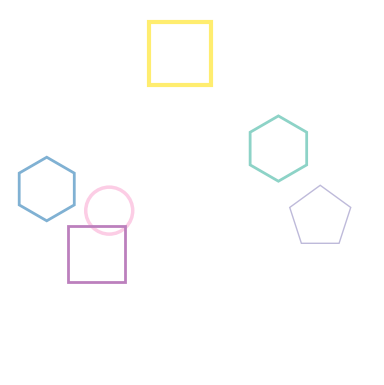[{"shape": "hexagon", "thickness": 2, "radius": 0.42, "center": [0.723, 0.614]}, {"shape": "pentagon", "thickness": 1, "radius": 0.42, "center": [0.832, 0.435]}, {"shape": "hexagon", "thickness": 2, "radius": 0.41, "center": [0.121, 0.509]}, {"shape": "circle", "thickness": 2.5, "radius": 0.31, "center": [0.284, 0.453]}, {"shape": "square", "thickness": 2, "radius": 0.37, "center": [0.25, 0.341]}, {"shape": "square", "thickness": 3, "radius": 0.41, "center": [0.468, 0.861]}]